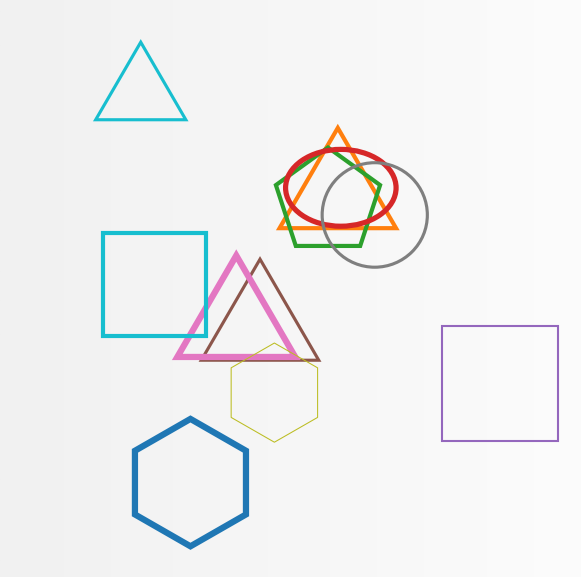[{"shape": "hexagon", "thickness": 3, "radius": 0.55, "center": [0.328, 0.163]}, {"shape": "triangle", "thickness": 2, "radius": 0.58, "center": [0.581, 0.662]}, {"shape": "pentagon", "thickness": 2, "radius": 0.47, "center": [0.564, 0.65]}, {"shape": "oval", "thickness": 2.5, "radius": 0.48, "center": [0.586, 0.674]}, {"shape": "square", "thickness": 1, "radius": 0.5, "center": [0.86, 0.335]}, {"shape": "triangle", "thickness": 1.5, "radius": 0.58, "center": [0.447, 0.434]}, {"shape": "triangle", "thickness": 3, "radius": 0.59, "center": [0.406, 0.44]}, {"shape": "circle", "thickness": 1.5, "radius": 0.45, "center": [0.645, 0.627]}, {"shape": "hexagon", "thickness": 0.5, "radius": 0.43, "center": [0.472, 0.319]}, {"shape": "triangle", "thickness": 1.5, "radius": 0.45, "center": [0.242, 0.837]}, {"shape": "square", "thickness": 2, "radius": 0.45, "center": [0.266, 0.507]}]